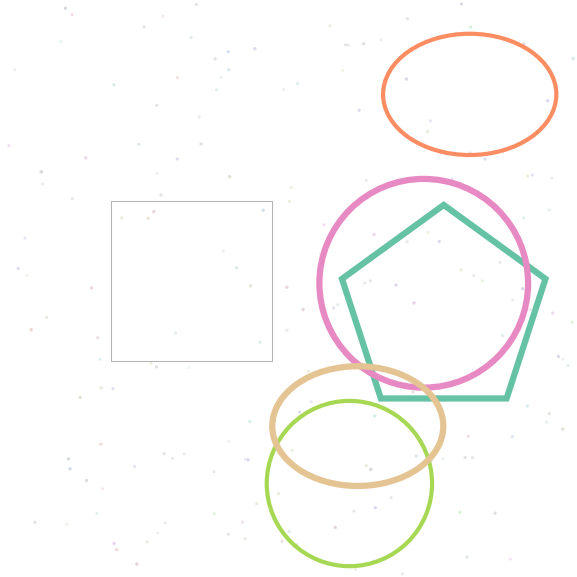[{"shape": "pentagon", "thickness": 3, "radius": 0.93, "center": [0.768, 0.459]}, {"shape": "oval", "thickness": 2, "radius": 0.75, "center": [0.813, 0.836]}, {"shape": "circle", "thickness": 3, "radius": 0.9, "center": [0.734, 0.509]}, {"shape": "circle", "thickness": 2, "radius": 0.72, "center": [0.605, 0.162]}, {"shape": "oval", "thickness": 3, "radius": 0.74, "center": [0.62, 0.261]}, {"shape": "square", "thickness": 0.5, "radius": 0.69, "center": [0.332, 0.512]}]